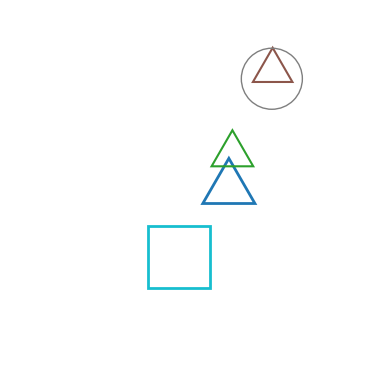[{"shape": "triangle", "thickness": 2, "radius": 0.39, "center": [0.594, 0.51]}, {"shape": "triangle", "thickness": 1.5, "radius": 0.31, "center": [0.604, 0.599]}, {"shape": "triangle", "thickness": 1.5, "radius": 0.3, "center": [0.708, 0.817]}, {"shape": "circle", "thickness": 1, "radius": 0.4, "center": [0.706, 0.795]}, {"shape": "square", "thickness": 2, "radius": 0.4, "center": [0.466, 0.333]}]